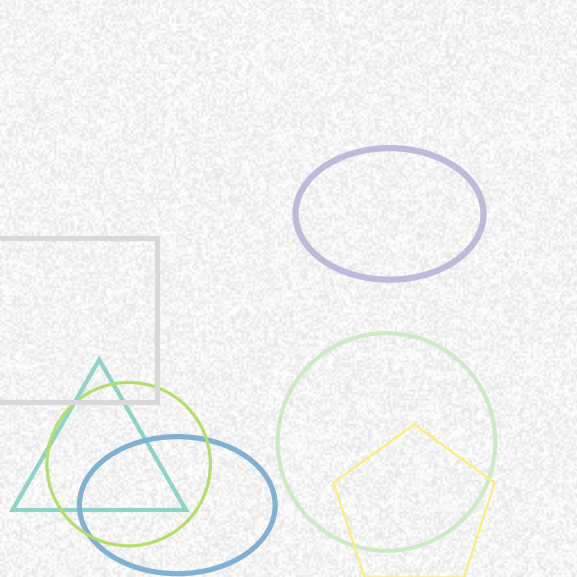[{"shape": "triangle", "thickness": 2, "radius": 0.87, "center": [0.172, 0.203]}, {"shape": "oval", "thickness": 3, "radius": 0.81, "center": [0.675, 0.629]}, {"shape": "oval", "thickness": 2.5, "radius": 0.85, "center": [0.307, 0.124]}, {"shape": "circle", "thickness": 1.5, "radius": 0.71, "center": [0.223, 0.195]}, {"shape": "square", "thickness": 2.5, "radius": 0.71, "center": [0.129, 0.445]}, {"shape": "circle", "thickness": 2, "radius": 0.94, "center": [0.669, 0.234]}, {"shape": "pentagon", "thickness": 1, "radius": 0.73, "center": [0.717, 0.118]}]